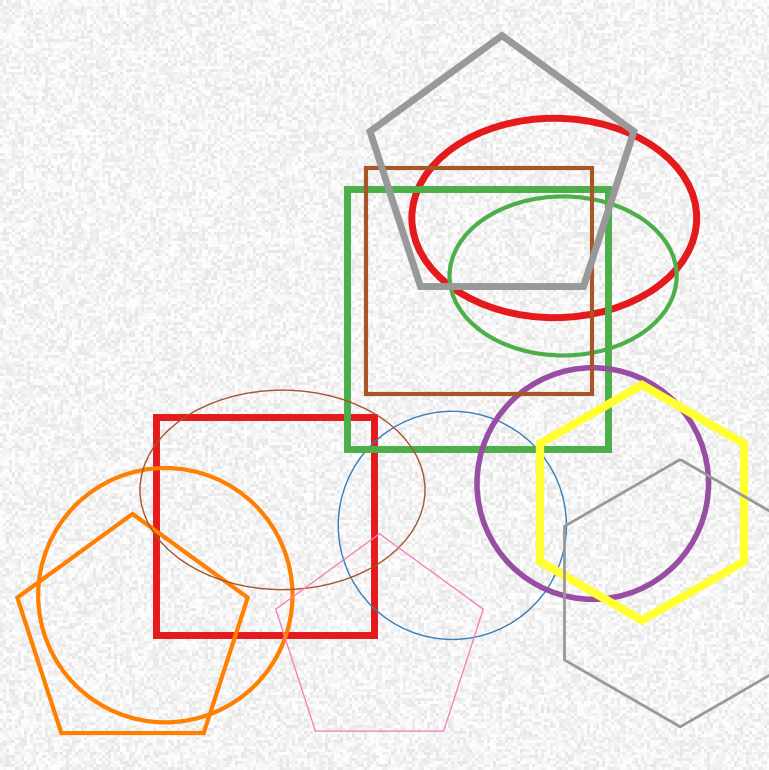[{"shape": "oval", "thickness": 2.5, "radius": 0.92, "center": [0.72, 0.717]}, {"shape": "square", "thickness": 2.5, "radius": 0.71, "center": [0.344, 0.317]}, {"shape": "circle", "thickness": 0.5, "radius": 0.74, "center": [0.587, 0.318]}, {"shape": "square", "thickness": 2.5, "radius": 0.85, "center": [0.62, 0.586]}, {"shape": "oval", "thickness": 1.5, "radius": 0.74, "center": [0.731, 0.642]}, {"shape": "circle", "thickness": 2, "radius": 0.75, "center": [0.77, 0.372]}, {"shape": "circle", "thickness": 1.5, "radius": 0.83, "center": [0.215, 0.227]}, {"shape": "pentagon", "thickness": 1.5, "radius": 0.79, "center": [0.172, 0.175]}, {"shape": "hexagon", "thickness": 3, "radius": 0.76, "center": [0.834, 0.347]}, {"shape": "oval", "thickness": 0.5, "radius": 0.93, "center": [0.367, 0.364]}, {"shape": "square", "thickness": 1.5, "radius": 0.73, "center": [0.622, 0.635]}, {"shape": "pentagon", "thickness": 0.5, "radius": 0.71, "center": [0.493, 0.165]}, {"shape": "pentagon", "thickness": 2.5, "radius": 0.9, "center": [0.652, 0.774]}, {"shape": "hexagon", "thickness": 1, "radius": 0.87, "center": [0.883, 0.23]}]